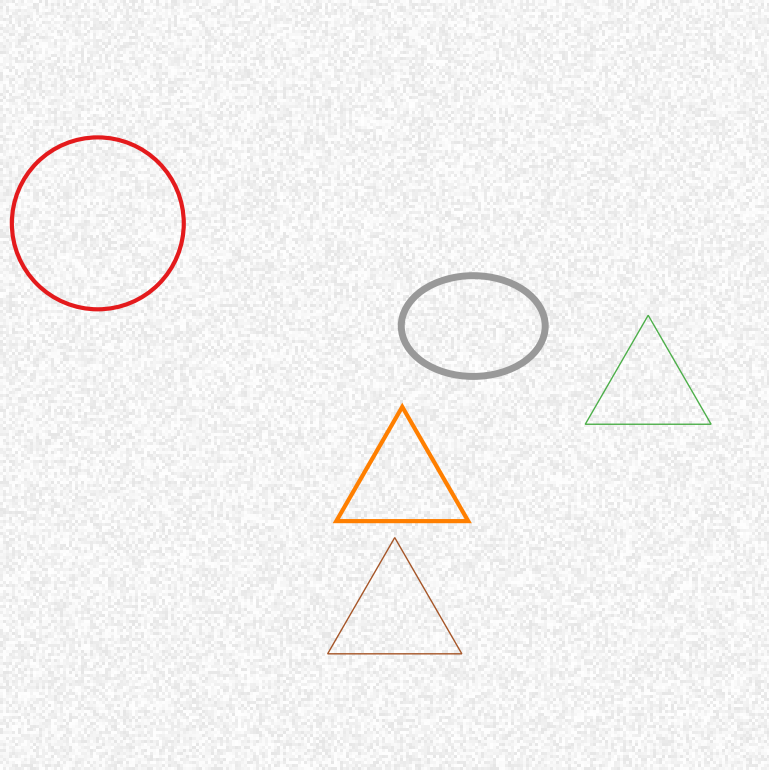[{"shape": "circle", "thickness": 1.5, "radius": 0.56, "center": [0.127, 0.71]}, {"shape": "triangle", "thickness": 0.5, "radius": 0.47, "center": [0.842, 0.496]}, {"shape": "triangle", "thickness": 1.5, "radius": 0.49, "center": [0.522, 0.373]}, {"shape": "triangle", "thickness": 0.5, "radius": 0.5, "center": [0.513, 0.201]}, {"shape": "oval", "thickness": 2.5, "radius": 0.47, "center": [0.615, 0.577]}]